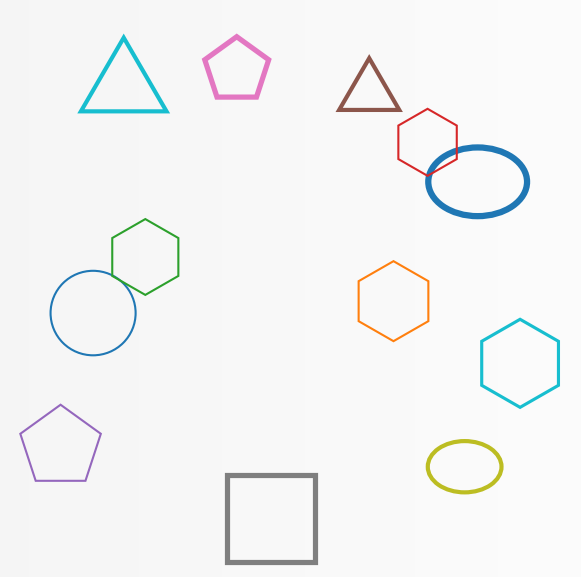[{"shape": "circle", "thickness": 1, "radius": 0.37, "center": [0.16, 0.457]}, {"shape": "oval", "thickness": 3, "radius": 0.42, "center": [0.822, 0.684]}, {"shape": "hexagon", "thickness": 1, "radius": 0.35, "center": [0.677, 0.478]}, {"shape": "hexagon", "thickness": 1, "radius": 0.33, "center": [0.25, 0.554]}, {"shape": "hexagon", "thickness": 1, "radius": 0.29, "center": [0.736, 0.753]}, {"shape": "pentagon", "thickness": 1, "radius": 0.36, "center": [0.104, 0.225]}, {"shape": "triangle", "thickness": 2, "radius": 0.3, "center": [0.635, 0.839]}, {"shape": "pentagon", "thickness": 2.5, "radius": 0.29, "center": [0.407, 0.878]}, {"shape": "square", "thickness": 2.5, "radius": 0.38, "center": [0.466, 0.102]}, {"shape": "oval", "thickness": 2, "radius": 0.32, "center": [0.799, 0.191]}, {"shape": "triangle", "thickness": 2, "radius": 0.43, "center": [0.213, 0.849]}, {"shape": "hexagon", "thickness": 1.5, "radius": 0.38, "center": [0.895, 0.37]}]